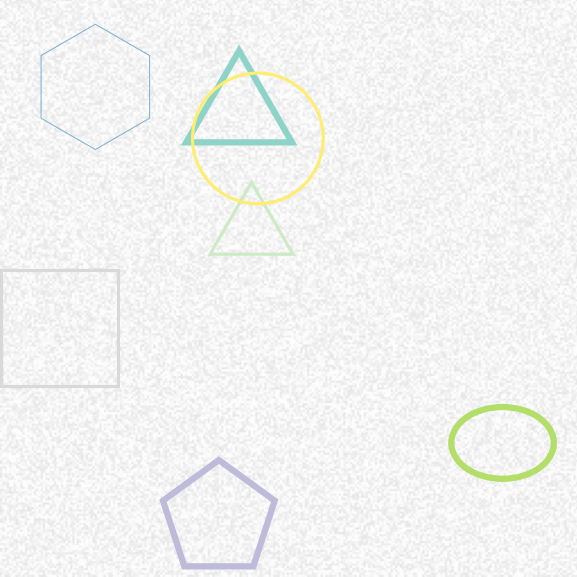[{"shape": "triangle", "thickness": 3, "radius": 0.53, "center": [0.414, 0.805]}, {"shape": "pentagon", "thickness": 3, "radius": 0.51, "center": [0.379, 0.101]}, {"shape": "hexagon", "thickness": 0.5, "radius": 0.54, "center": [0.165, 0.849]}, {"shape": "oval", "thickness": 3, "radius": 0.44, "center": [0.87, 0.232]}, {"shape": "square", "thickness": 1.5, "radius": 0.5, "center": [0.103, 0.432]}, {"shape": "triangle", "thickness": 1.5, "radius": 0.41, "center": [0.436, 0.6]}, {"shape": "circle", "thickness": 1.5, "radius": 0.57, "center": [0.447, 0.759]}]